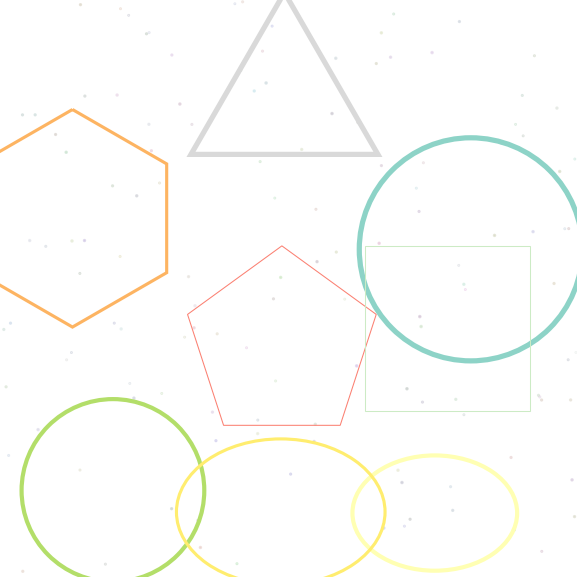[{"shape": "circle", "thickness": 2.5, "radius": 0.97, "center": [0.815, 0.567]}, {"shape": "oval", "thickness": 2, "radius": 0.71, "center": [0.753, 0.111]}, {"shape": "pentagon", "thickness": 0.5, "radius": 0.86, "center": [0.488, 0.402]}, {"shape": "hexagon", "thickness": 1.5, "radius": 0.94, "center": [0.126, 0.621]}, {"shape": "circle", "thickness": 2, "radius": 0.79, "center": [0.196, 0.15]}, {"shape": "triangle", "thickness": 2.5, "radius": 0.93, "center": [0.493, 0.825]}, {"shape": "square", "thickness": 0.5, "radius": 0.71, "center": [0.775, 0.43]}, {"shape": "oval", "thickness": 1.5, "radius": 0.9, "center": [0.486, 0.113]}]